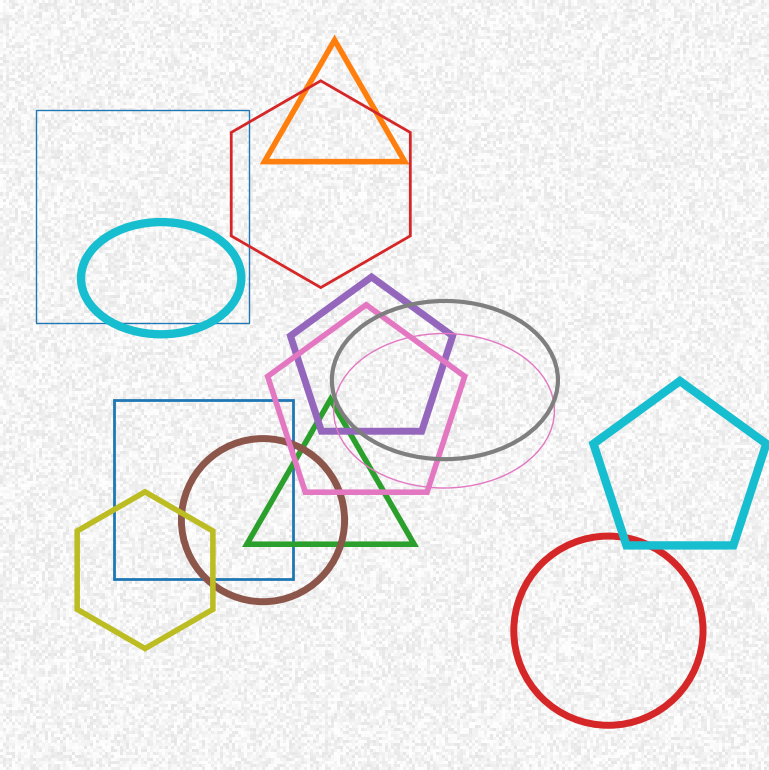[{"shape": "square", "thickness": 0.5, "radius": 0.69, "center": [0.186, 0.719]}, {"shape": "square", "thickness": 1, "radius": 0.58, "center": [0.265, 0.364]}, {"shape": "triangle", "thickness": 2, "radius": 0.53, "center": [0.435, 0.843]}, {"shape": "triangle", "thickness": 2, "radius": 0.63, "center": [0.429, 0.356]}, {"shape": "circle", "thickness": 2.5, "radius": 0.61, "center": [0.79, 0.181]}, {"shape": "hexagon", "thickness": 1, "radius": 0.67, "center": [0.417, 0.761]}, {"shape": "pentagon", "thickness": 2.5, "radius": 0.55, "center": [0.483, 0.53]}, {"shape": "circle", "thickness": 2.5, "radius": 0.53, "center": [0.342, 0.324]}, {"shape": "oval", "thickness": 0.5, "radius": 0.72, "center": [0.577, 0.467]}, {"shape": "pentagon", "thickness": 2, "radius": 0.67, "center": [0.476, 0.47]}, {"shape": "oval", "thickness": 1.5, "radius": 0.73, "center": [0.578, 0.506]}, {"shape": "hexagon", "thickness": 2, "radius": 0.51, "center": [0.188, 0.26]}, {"shape": "oval", "thickness": 3, "radius": 0.52, "center": [0.209, 0.639]}, {"shape": "pentagon", "thickness": 3, "radius": 0.59, "center": [0.883, 0.387]}]